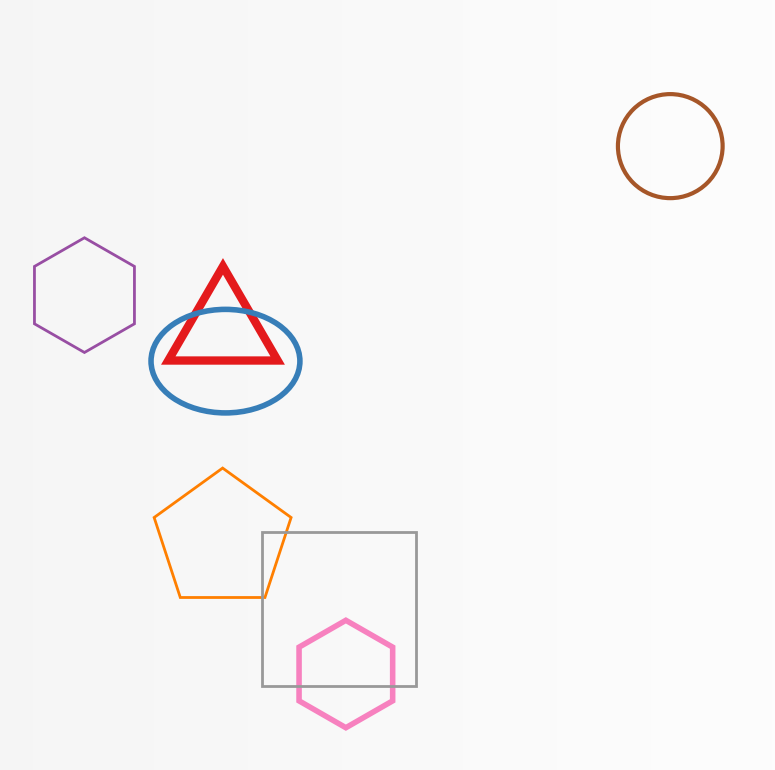[{"shape": "triangle", "thickness": 3, "radius": 0.41, "center": [0.288, 0.573]}, {"shape": "oval", "thickness": 2, "radius": 0.48, "center": [0.291, 0.531]}, {"shape": "hexagon", "thickness": 1, "radius": 0.37, "center": [0.109, 0.617]}, {"shape": "pentagon", "thickness": 1, "radius": 0.46, "center": [0.287, 0.299]}, {"shape": "circle", "thickness": 1.5, "radius": 0.34, "center": [0.865, 0.81]}, {"shape": "hexagon", "thickness": 2, "radius": 0.35, "center": [0.446, 0.125]}, {"shape": "square", "thickness": 1, "radius": 0.5, "center": [0.437, 0.209]}]